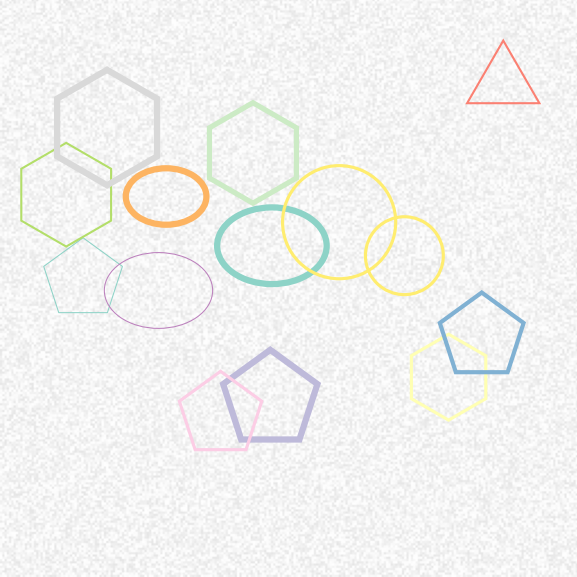[{"shape": "pentagon", "thickness": 0.5, "radius": 0.36, "center": [0.144, 0.516]}, {"shape": "oval", "thickness": 3, "radius": 0.47, "center": [0.471, 0.574]}, {"shape": "hexagon", "thickness": 1.5, "radius": 0.37, "center": [0.777, 0.346]}, {"shape": "pentagon", "thickness": 3, "radius": 0.43, "center": [0.468, 0.308]}, {"shape": "triangle", "thickness": 1, "radius": 0.36, "center": [0.871, 0.857]}, {"shape": "pentagon", "thickness": 2, "radius": 0.38, "center": [0.834, 0.416]}, {"shape": "oval", "thickness": 3, "radius": 0.35, "center": [0.288, 0.659]}, {"shape": "hexagon", "thickness": 1, "radius": 0.45, "center": [0.115, 0.662]}, {"shape": "pentagon", "thickness": 1.5, "radius": 0.38, "center": [0.382, 0.281]}, {"shape": "hexagon", "thickness": 3, "radius": 0.5, "center": [0.185, 0.778]}, {"shape": "oval", "thickness": 0.5, "radius": 0.47, "center": [0.274, 0.496]}, {"shape": "hexagon", "thickness": 2.5, "radius": 0.43, "center": [0.438, 0.734]}, {"shape": "circle", "thickness": 1.5, "radius": 0.49, "center": [0.587, 0.614]}, {"shape": "circle", "thickness": 1.5, "radius": 0.34, "center": [0.7, 0.556]}]